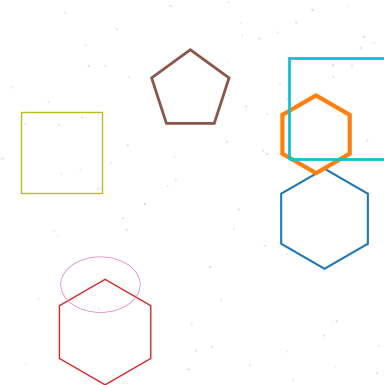[{"shape": "hexagon", "thickness": 1.5, "radius": 0.65, "center": [0.843, 0.432]}, {"shape": "hexagon", "thickness": 3, "radius": 0.5, "center": [0.821, 0.651]}, {"shape": "hexagon", "thickness": 1, "radius": 0.68, "center": [0.273, 0.137]}, {"shape": "pentagon", "thickness": 2, "radius": 0.53, "center": [0.494, 0.765]}, {"shape": "oval", "thickness": 0.5, "radius": 0.52, "center": [0.261, 0.261]}, {"shape": "square", "thickness": 1, "radius": 0.53, "center": [0.16, 0.605]}, {"shape": "square", "thickness": 2, "radius": 0.66, "center": [0.882, 0.718]}]